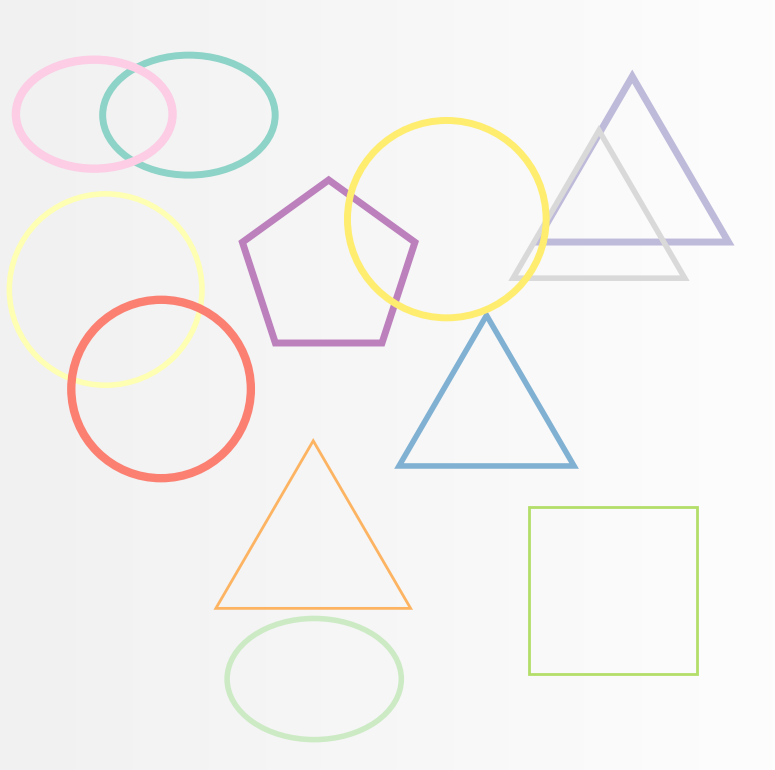[{"shape": "oval", "thickness": 2.5, "radius": 0.56, "center": [0.244, 0.85]}, {"shape": "circle", "thickness": 2, "radius": 0.62, "center": [0.136, 0.624]}, {"shape": "triangle", "thickness": 2.5, "radius": 0.72, "center": [0.816, 0.757]}, {"shape": "circle", "thickness": 3, "radius": 0.58, "center": [0.208, 0.495]}, {"shape": "triangle", "thickness": 2, "radius": 0.65, "center": [0.628, 0.46]}, {"shape": "triangle", "thickness": 1, "radius": 0.73, "center": [0.404, 0.282]}, {"shape": "square", "thickness": 1, "radius": 0.54, "center": [0.791, 0.233]}, {"shape": "oval", "thickness": 3, "radius": 0.51, "center": [0.122, 0.852]}, {"shape": "triangle", "thickness": 2, "radius": 0.64, "center": [0.773, 0.703]}, {"shape": "pentagon", "thickness": 2.5, "radius": 0.59, "center": [0.424, 0.649]}, {"shape": "oval", "thickness": 2, "radius": 0.56, "center": [0.405, 0.118]}, {"shape": "circle", "thickness": 2.5, "radius": 0.64, "center": [0.577, 0.715]}]